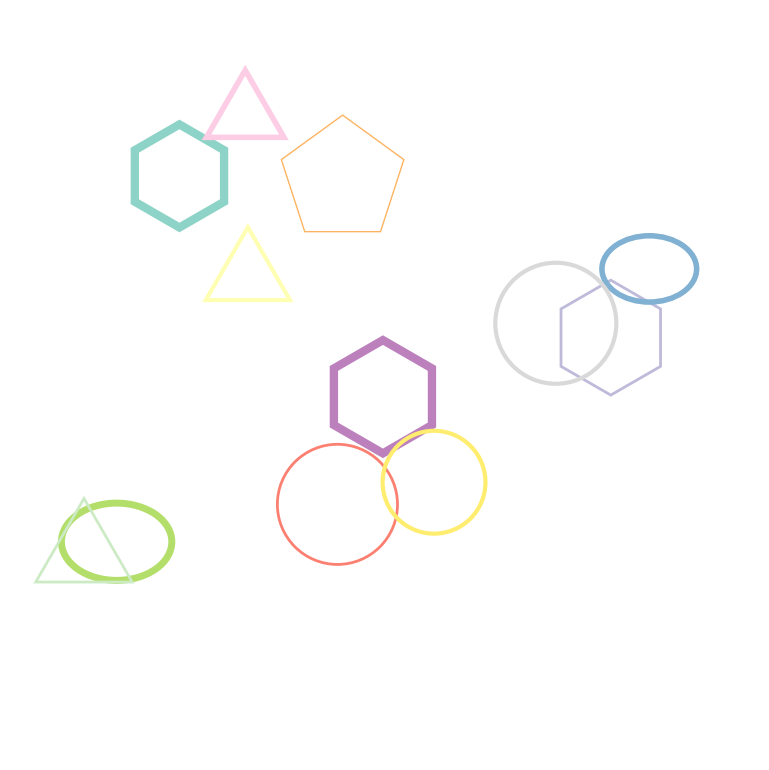[{"shape": "hexagon", "thickness": 3, "radius": 0.33, "center": [0.233, 0.771]}, {"shape": "triangle", "thickness": 1.5, "radius": 0.32, "center": [0.322, 0.642]}, {"shape": "hexagon", "thickness": 1, "radius": 0.37, "center": [0.793, 0.562]}, {"shape": "circle", "thickness": 1, "radius": 0.39, "center": [0.438, 0.345]}, {"shape": "oval", "thickness": 2, "radius": 0.31, "center": [0.843, 0.651]}, {"shape": "pentagon", "thickness": 0.5, "radius": 0.42, "center": [0.445, 0.767]}, {"shape": "oval", "thickness": 2.5, "radius": 0.36, "center": [0.151, 0.296]}, {"shape": "triangle", "thickness": 2, "radius": 0.29, "center": [0.318, 0.851]}, {"shape": "circle", "thickness": 1.5, "radius": 0.39, "center": [0.722, 0.58]}, {"shape": "hexagon", "thickness": 3, "radius": 0.37, "center": [0.497, 0.485]}, {"shape": "triangle", "thickness": 1, "radius": 0.36, "center": [0.109, 0.28]}, {"shape": "circle", "thickness": 1.5, "radius": 0.33, "center": [0.564, 0.374]}]